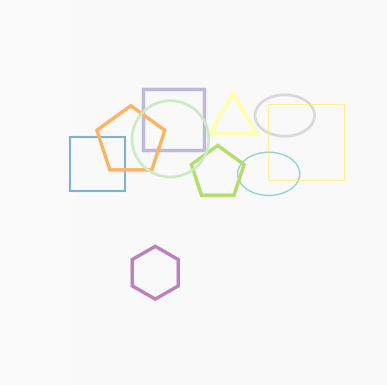[{"shape": "oval", "thickness": 1, "radius": 0.4, "center": [0.693, 0.548]}, {"shape": "triangle", "thickness": 3, "radius": 0.35, "center": [0.602, 0.688]}, {"shape": "square", "thickness": 2.5, "radius": 0.39, "center": [0.448, 0.69]}, {"shape": "square", "thickness": 1.5, "radius": 0.35, "center": [0.252, 0.574]}, {"shape": "pentagon", "thickness": 2.5, "radius": 0.46, "center": [0.338, 0.633]}, {"shape": "pentagon", "thickness": 2.5, "radius": 0.36, "center": [0.562, 0.551]}, {"shape": "oval", "thickness": 2, "radius": 0.38, "center": [0.735, 0.7]}, {"shape": "hexagon", "thickness": 2.5, "radius": 0.34, "center": [0.401, 0.292]}, {"shape": "circle", "thickness": 2, "radius": 0.5, "center": [0.44, 0.639]}, {"shape": "square", "thickness": 0.5, "radius": 0.5, "center": [0.79, 0.631]}]